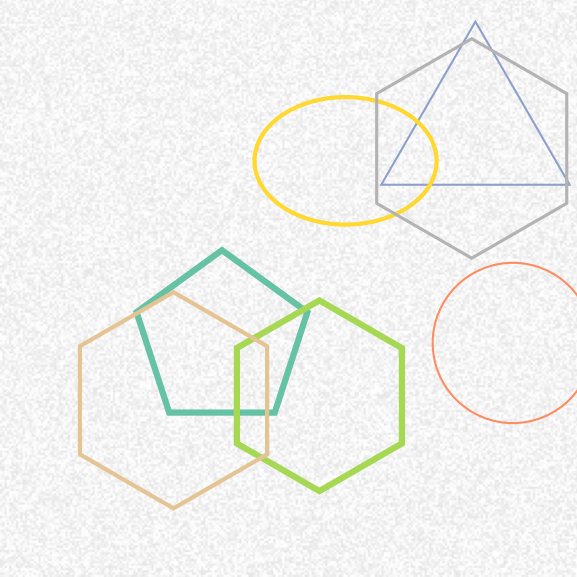[{"shape": "pentagon", "thickness": 3, "radius": 0.78, "center": [0.384, 0.41]}, {"shape": "circle", "thickness": 1, "radius": 0.69, "center": [0.888, 0.405]}, {"shape": "triangle", "thickness": 1, "radius": 0.94, "center": [0.823, 0.773]}, {"shape": "hexagon", "thickness": 3, "radius": 0.83, "center": [0.553, 0.314]}, {"shape": "oval", "thickness": 2, "radius": 0.79, "center": [0.598, 0.721]}, {"shape": "hexagon", "thickness": 2, "radius": 0.94, "center": [0.3, 0.306]}, {"shape": "hexagon", "thickness": 1.5, "radius": 0.95, "center": [0.817, 0.742]}]